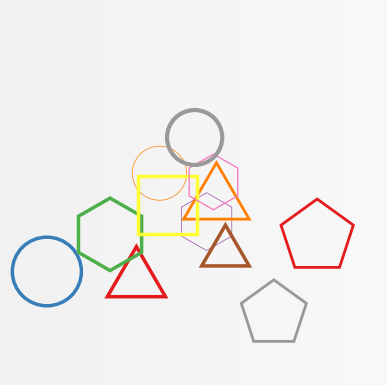[{"shape": "pentagon", "thickness": 2, "radius": 0.49, "center": [0.819, 0.385]}, {"shape": "triangle", "thickness": 2.5, "radius": 0.43, "center": [0.352, 0.273]}, {"shape": "circle", "thickness": 2.5, "radius": 0.45, "center": [0.121, 0.295]}, {"shape": "hexagon", "thickness": 2.5, "radius": 0.47, "center": [0.284, 0.391]}, {"shape": "hexagon", "thickness": 0.5, "radius": 0.38, "center": [0.533, 0.424]}, {"shape": "triangle", "thickness": 2, "radius": 0.49, "center": [0.559, 0.48]}, {"shape": "circle", "thickness": 0.5, "radius": 0.35, "center": [0.411, 0.55]}, {"shape": "square", "thickness": 2.5, "radius": 0.38, "center": [0.432, 0.468]}, {"shape": "triangle", "thickness": 2.5, "radius": 0.35, "center": [0.582, 0.345]}, {"shape": "hexagon", "thickness": 1, "radius": 0.36, "center": [0.551, 0.527]}, {"shape": "pentagon", "thickness": 2, "radius": 0.44, "center": [0.707, 0.185]}, {"shape": "circle", "thickness": 3, "radius": 0.36, "center": [0.502, 0.643]}]